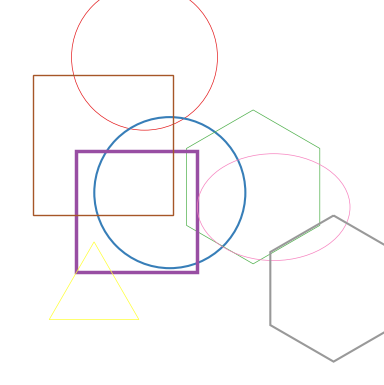[{"shape": "circle", "thickness": 0.5, "radius": 0.95, "center": [0.375, 0.851]}, {"shape": "circle", "thickness": 1.5, "radius": 0.98, "center": [0.441, 0.5]}, {"shape": "hexagon", "thickness": 0.5, "radius": 1.0, "center": [0.658, 0.515]}, {"shape": "square", "thickness": 2.5, "radius": 0.78, "center": [0.354, 0.451]}, {"shape": "triangle", "thickness": 0.5, "radius": 0.67, "center": [0.244, 0.237]}, {"shape": "square", "thickness": 1, "radius": 0.91, "center": [0.268, 0.623]}, {"shape": "oval", "thickness": 0.5, "radius": 0.99, "center": [0.711, 0.462]}, {"shape": "hexagon", "thickness": 1.5, "radius": 0.95, "center": [0.866, 0.251]}]